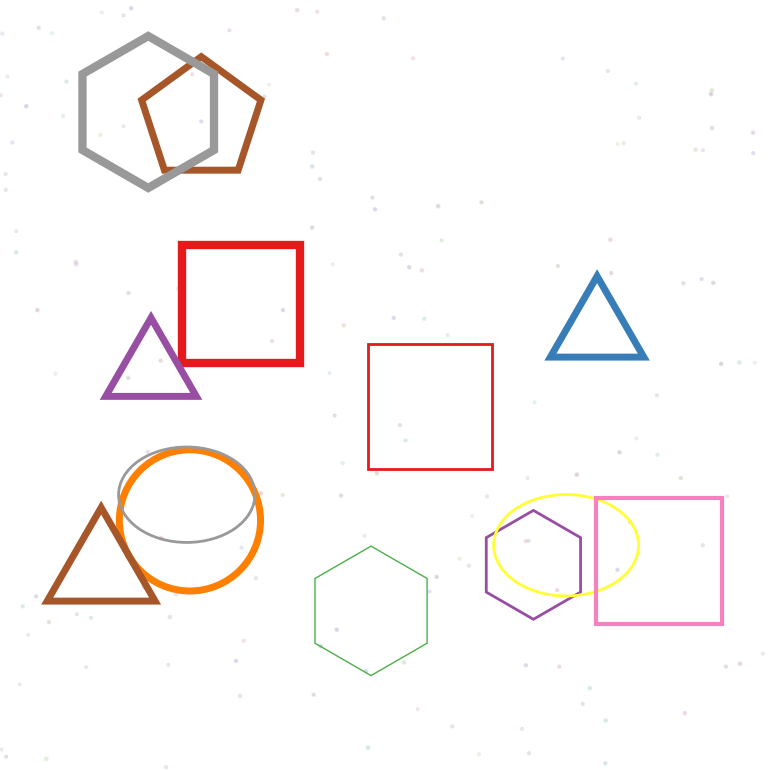[{"shape": "square", "thickness": 1, "radius": 0.4, "center": [0.558, 0.472]}, {"shape": "square", "thickness": 3, "radius": 0.38, "center": [0.313, 0.605]}, {"shape": "triangle", "thickness": 2.5, "radius": 0.35, "center": [0.775, 0.571]}, {"shape": "hexagon", "thickness": 0.5, "radius": 0.42, "center": [0.482, 0.207]}, {"shape": "triangle", "thickness": 2.5, "radius": 0.34, "center": [0.196, 0.519]}, {"shape": "hexagon", "thickness": 1, "radius": 0.35, "center": [0.693, 0.266]}, {"shape": "circle", "thickness": 2.5, "radius": 0.46, "center": [0.247, 0.324]}, {"shape": "oval", "thickness": 1, "radius": 0.47, "center": [0.735, 0.292]}, {"shape": "pentagon", "thickness": 2.5, "radius": 0.41, "center": [0.261, 0.845]}, {"shape": "triangle", "thickness": 2.5, "radius": 0.4, "center": [0.131, 0.26]}, {"shape": "square", "thickness": 1.5, "radius": 0.41, "center": [0.856, 0.271]}, {"shape": "hexagon", "thickness": 3, "radius": 0.49, "center": [0.193, 0.855]}, {"shape": "oval", "thickness": 1, "radius": 0.44, "center": [0.243, 0.358]}]